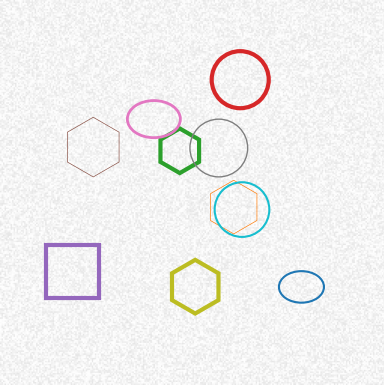[{"shape": "oval", "thickness": 1.5, "radius": 0.29, "center": [0.783, 0.255]}, {"shape": "hexagon", "thickness": 0.5, "radius": 0.35, "center": [0.607, 0.462]}, {"shape": "hexagon", "thickness": 3, "radius": 0.29, "center": [0.467, 0.608]}, {"shape": "circle", "thickness": 3, "radius": 0.37, "center": [0.624, 0.793]}, {"shape": "square", "thickness": 3, "radius": 0.34, "center": [0.188, 0.295]}, {"shape": "hexagon", "thickness": 0.5, "radius": 0.39, "center": [0.242, 0.618]}, {"shape": "oval", "thickness": 2, "radius": 0.34, "center": [0.4, 0.691]}, {"shape": "circle", "thickness": 1, "radius": 0.37, "center": [0.568, 0.616]}, {"shape": "hexagon", "thickness": 3, "radius": 0.35, "center": [0.507, 0.255]}, {"shape": "circle", "thickness": 1.5, "radius": 0.35, "center": [0.629, 0.456]}]